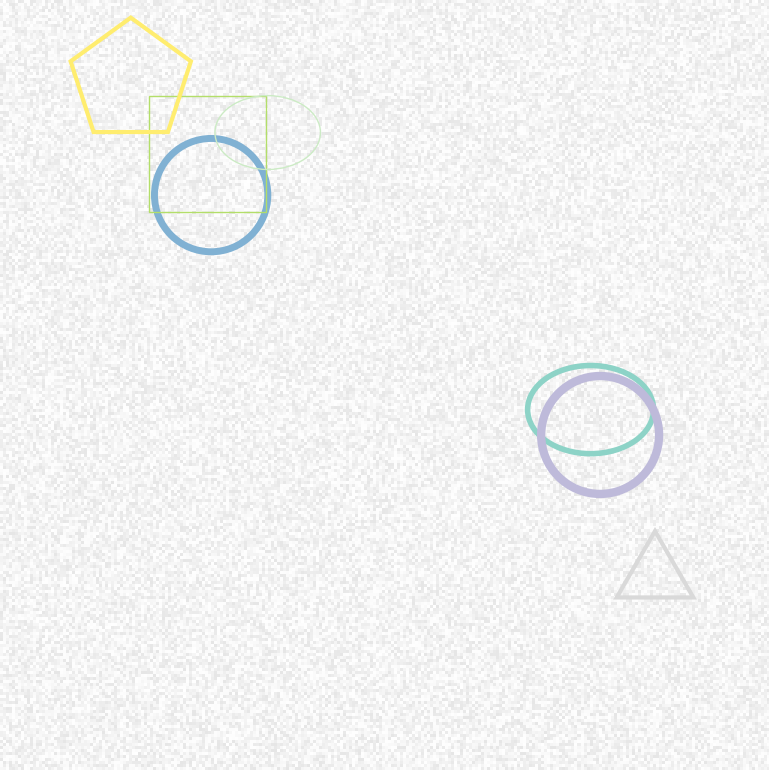[{"shape": "oval", "thickness": 2, "radius": 0.41, "center": [0.767, 0.468]}, {"shape": "circle", "thickness": 3, "radius": 0.38, "center": [0.779, 0.435]}, {"shape": "circle", "thickness": 2.5, "radius": 0.37, "center": [0.274, 0.747]}, {"shape": "square", "thickness": 0.5, "radius": 0.38, "center": [0.269, 0.8]}, {"shape": "triangle", "thickness": 1.5, "radius": 0.29, "center": [0.851, 0.253]}, {"shape": "oval", "thickness": 0.5, "radius": 0.34, "center": [0.348, 0.828]}, {"shape": "pentagon", "thickness": 1.5, "radius": 0.41, "center": [0.17, 0.895]}]